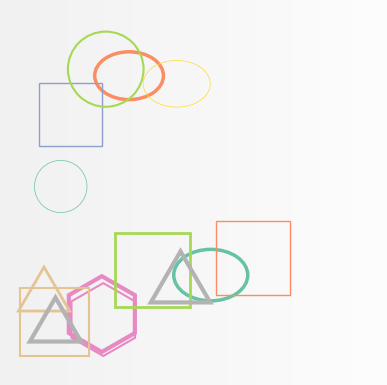[{"shape": "circle", "thickness": 0.5, "radius": 0.34, "center": [0.157, 0.516]}, {"shape": "oval", "thickness": 2.5, "radius": 0.48, "center": [0.544, 0.285]}, {"shape": "square", "thickness": 1, "radius": 0.48, "center": [0.653, 0.33]}, {"shape": "oval", "thickness": 2.5, "radius": 0.44, "center": [0.333, 0.803]}, {"shape": "square", "thickness": 1, "radius": 0.41, "center": [0.181, 0.703]}, {"shape": "hexagon", "thickness": 3, "radius": 0.49, "center": [0.263, 0.184]}, {"shape": "hexagon", "thickness": 1.5, "radius": 0.47, "center": [0.267, 0.17]}, {"shape": "square", "thickness": 2, "radius": 0.48, "center": [0.393, 0.298]}, {"shape": "circle", "thickness": 1.5, "radius": 0.49, "center": [0.273, 0.82]}, {"shape": "oval", "thickness": 0.5, "radius": 0.43, "center": [0.456, 0.782]}, {"shape": "triangle", "thickness": 2, "radius": 0.38, "center": [0.114, 0.23]}, {"shape": "square", "thickness": 1.5, "radius": 0.44, "center": [0.141, 0.164]}, {"shape": "triangle", "thickness": 3, "radius": 0.38, "center": [0.143, 0.151]}, {"shape": "triangle", "thickness": 3, "radius": 0.44, "center": [0.466, 0.259]}]